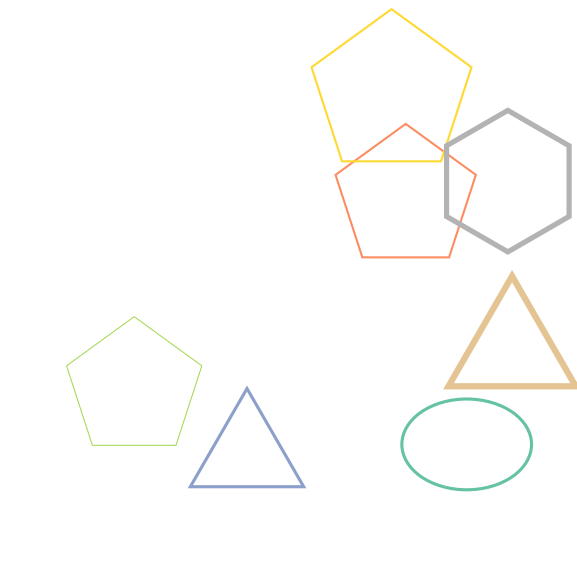[{"shape": "oval", "thickness": 1.5, "radius": 0.56, "center": [0.808, 0.23]}, {"shape": "pentagon", "thickness": 1, "radius": 0.64, "center": [0.703, 0.657]}, {"shape": "triangle", "thickness": 1.5, "radius": 0.57, "center": [0.428, 0.213]}, {"shape": "pentagon", "thickness": 0.5, "radius": 0.62, "center": [0.232, 0.328]}, {"shape": "pentagon", "thickness": 1, "radius": 0.73, "center": [0.678, 0.838]}, {"shape": "triangle", "thickness": 3, "radius": 0.64, "center": [0.887, 0.394]}, {"shape": "hexagon", "thickness": 2.5, "radius": 0.61, "center": [0.879, 0.685]}]